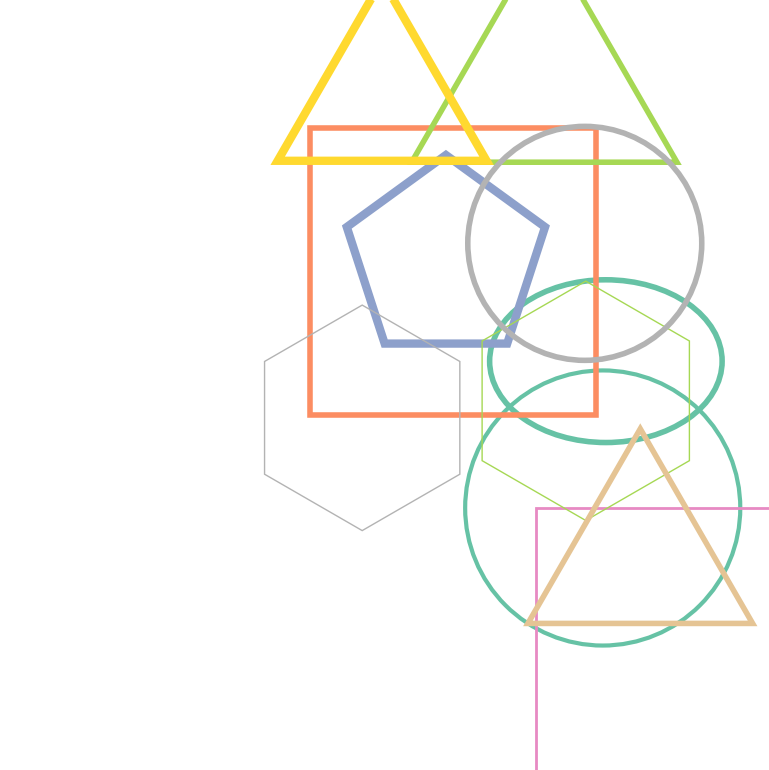[{"shape": "circle", "thickness": 1.5, "radius": 0.89, "center": [0.783, 0.34]}, {"shape": "oval", "thickness": 2, "radius": 0.75, "center": [0.787, 0.531]}, {"shape": "square", "thickness": 2, "radius": 0.93, "center": [0.588, 0.647]}, {"shape": "pentagon", "thickness": 3, "radius": 0.68, "center": [0.579, 0.663]}, {"shape": "square", "thickness": 1, "radius": 0.88, "center": [0.873, 0.164]}, {"shape": "hexagon", "thickness": 0.5, "radius": 0.78, "center": [0.761, 0.479]}, {"shape": "triangle", "thickness": 2, "radius": 0.99, "center": [0.707, 0.889]}, {"shape": "triangle", "thickness": 3, "radius": 0.78, "center": [0.496, 0.87]}, {"shape": "triangle", "thickness": 2, "radius": 0.84, "center": [0.832, 0.275]}, {"shape": "hexagon", "thickness": 0.5, "radius": 0.73, "center": [0.47, 0.457]}, {"shape": "circle", "thickness": 2, "radius": 0.76, "center": [0.759, 0.684]}]